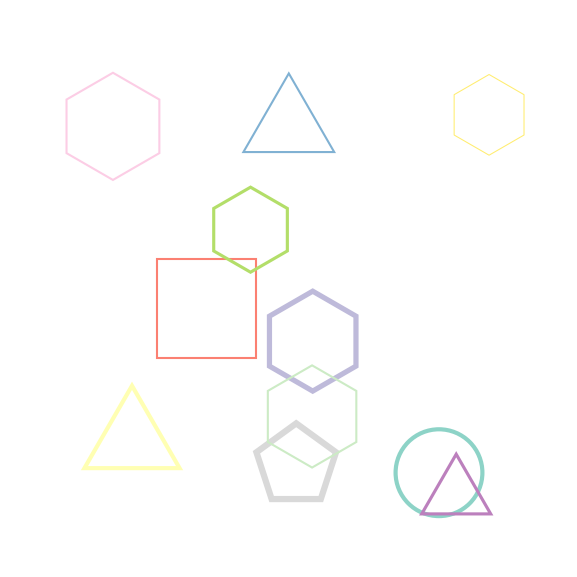[{"shape": "circle", "thickness": 2, "radius": 0.38, "center": [0.76, 0.181]}, {"shape": "triangle", "thickness": 2, "radius": 0.48, "center": [0.229, 0.236]}, {"shape": "hexagon", "thickness": 2.5, "radius": 0.43, "center": [0.541, 0.408]}, {"shape": "square", "thickness": 1, "radius": 0.43, "center": [0.358, 0.464]}, {"shape": "triangle", "thickness": 1, "radius": 0.45, "center": [0.5, 0.781]}, {"shape": "hexagon", "thickness": 1.5, "radius": 0.37, "center": [0.434, 0.601]}, {"shape": "hexagon", "thickness": 1, "radius": 0.46, "center": [0.196, 0.78]}, {"shape": "pentagon", "thickness": 3, "radius": 0.36, "center": [0.513, 0.194]}, {"shape": "triangle", "thickness": 1.5, "radius": 0.34, "center": [0.79, 0.144]}, {"shape": "hexagon", "thickness": 1, "radius": 0.44, "center": [0.54, 0.278]}, {"shape": "hexagon", "thickness": 0.5, "radius": 0.35, "center": [0.847, 0.8]}]